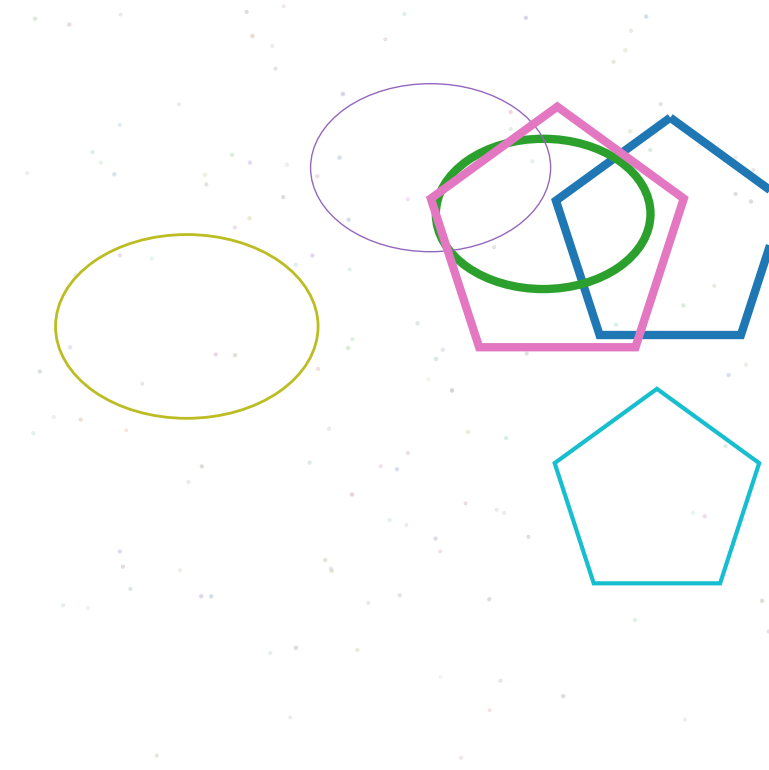[{"shape": "pentagon", "thickness": 3, "radius": 0.78, "center": [0.87, 0.691]}, {"shape": "oval", "thickness": 3, "radius": 0.7, "center": [0.705, 0.722]}, {"shape": "oval", "thickness": 0.5, "radius": 0.78, "center": [0.559, 0.782]}, {"shape": "pentagon", "thickness": 3, "radius": 0.86, "center": [0.724, 0.689]}, {"shape": "oval", "thickness": 1, "radius": 0.85, "center": [0.243, 0.576]}, {"shape": "pentagon", "thickness": 1.5, "radius": 0.7, "center": [0.853, 0.355]}]